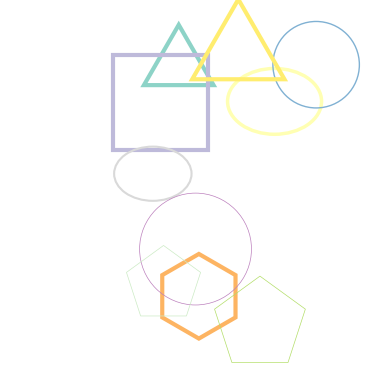[{"shape": "triangle", "thickness": 3, "radius": 0.52, "center": [0.464, 0.831]}, {"shape": "oval", "thickness": 2.5, "radius": 0.61, "center": [0.713, 0.737]}, {"shape": "square", "thickness": 3, "radius": 0.62, "center": [0.416, 0.734]}, {"shape": "circle", "thickness": 1, "radius": 0.56, "center": [0.821, 0.832]}, {"shape": "hexagon", "thickness": 3, "radius": 0.55, "center": [0.517, 0.231]}, {"shape": "pentagon", "thickness": 0.5, "radius": 0.62, "center": [0.675, 0.159]}, {"shape": "oval", "thickness": 1.5, "radius": 0.5, "center": [0.397, 0.549]}, {"shape": "circle", "thickness": 0.5, "radius": 0.73, "center": [0.508, 0.353]}, {"shape": "pentagon", "thickness": 0.5, "radius": 0.51, "center": [0.425, 0.261]}, {"shape": "triangle", "thickness": 3, "radius": 0.69, "center": [0.619, 0.863]}]